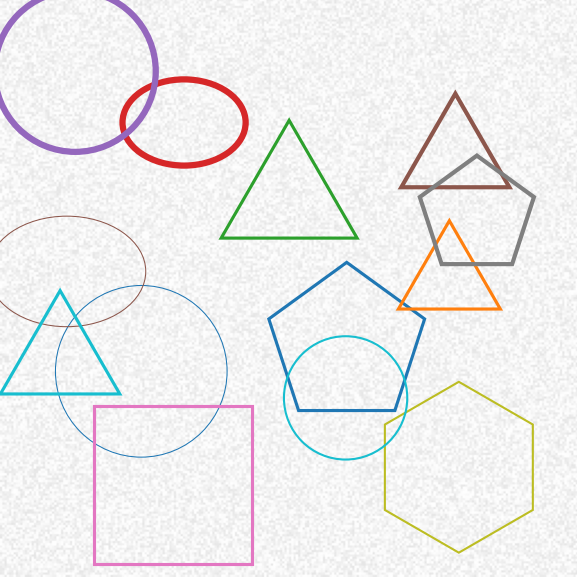[{"shape": "pentagon", "thickness": 1.5, "radius": 0.71, "center": [0.6, 0.403]}, {"shape": "circle", "thickness": 0.5, "radius": 0.74, "center": [0.245, 0.356]}, {"shape": "triangle", "thickness": 1.5, "radius": 0.51, "center": [0.778, 0.515]}, {"shape": "triangle", "thickness": 1.5, "radius": 0.68, "center": [0.501, 0.655]}, {"shape": "oval", "thickness": 3, "radius": 0.53, "center": [0.319, 0.787]}, {"shape": "circle", "thickness": 3, "radius": 0.7, "center": [0.13, 0.876]}, {"shape": "triangle", "thickness": 2, "radius": 0.54, "center": [0.788, 0.729]}, {"shape": "oval", "thickness": 0.5, "radius": 0.68, "center": [0.116, 0.529]}, {"shape": "square", "thickness": 1.5, "radius": 0.68, "center": [0.3, 0.159]}, {"shape": "pentagon", "thickness": 2, "radius": 0.52, "center": [0.826, 0.626]}, {"shape": "hexagon", "thickness": 1, "radius": 0.74, "center": [0.795, 0.19]}, {"shape": "triangle", "thickness": 1.5, "radius": 0.6, "center": [0.104, 0.377]}, {"shape": "circle", "thickness": 1, "radius": 0.53, "center": [0.598, 0.31]}]